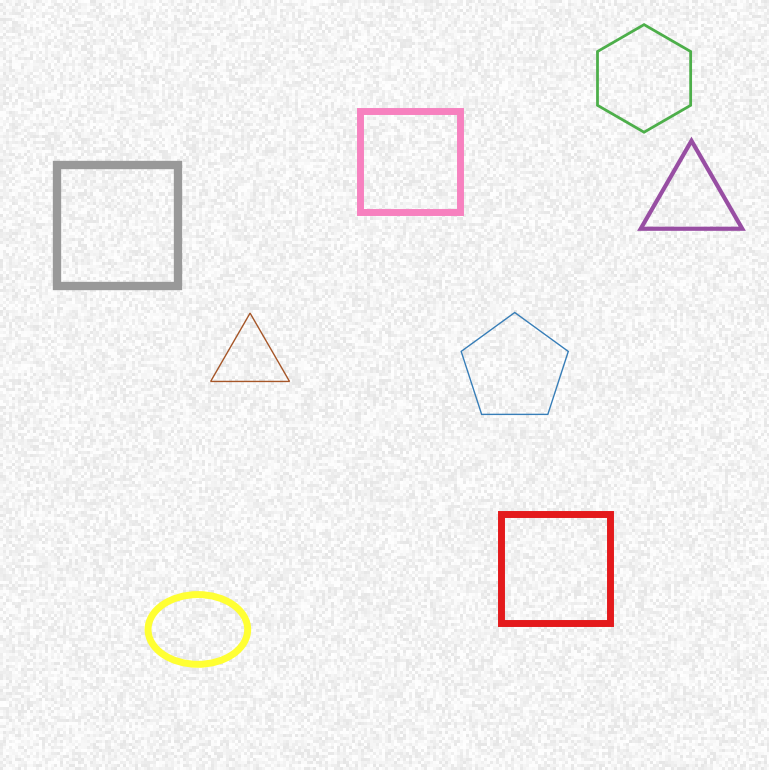[{"shape": "square", "thickness": 2.5, "radius": 0.35, "center": [0.722, 0.262]}, {"shape": "pentagon", "thickness": 0.5, "radius": 0.37, "center": [0.668, 0.521]}, {"shape": "hexagon", "thickness": 1, "radius": 0.35, "center": [0.836, 0.898]}, {"shape": "triangle", "thickness": 1.5, "radius": 0.38, "center": [0.898, 0.741]}, {"shape": "oval", "thickness": 2.5, "radius": 0.32, "center": [0.257, 0.183]}, {"shape": "triangle", "thickness": 0.5, "radius": 0.3, "center": [0.325, 0.534]}, {"shape": "square", "thickness": 2.5, "radius": 0.33, "center": [0.533, 0.79]}, {"shape": "square", "thickness": 3, "radius": 0.4, "center": [0.153, 0.707]}]